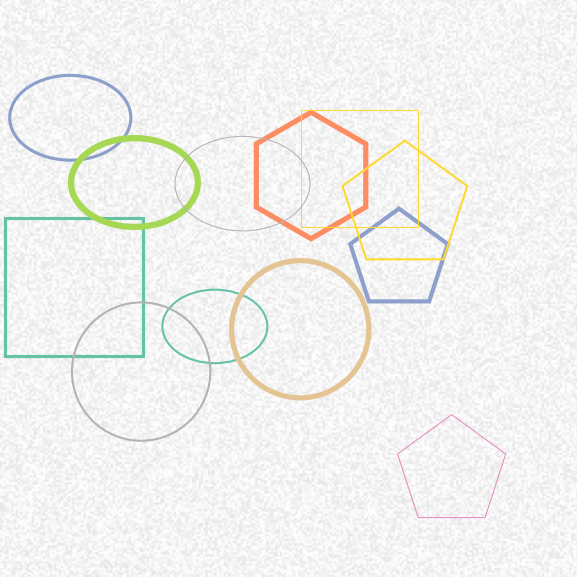[{"shape": "oval", "thickness": 1, "radius": 0.45, "center": [0.372, 0.434]}, {"shape": "square", "thickness": 1.5, "radius": 0.6, "center": [0.128, 0.502]}, {"shape": "hexagon", "thickness": 2.5, "radius": 0.55, "center": [0.539, 0.695]}, {"shape": "oval", "thickness": 1.5, "radius": 0.52, "center": [0.122, 0.795]}, {"shape": "pentagon", "thickness": 2, "radius": 0.44, "center": [0.691, 0.549]}, {"shape": "pentagon", "thickness": 0.5, "radius": 0.49, "center": [0.782, 0.183]}, {"shape": "oval", "thickness": 3, "radius": 0.55, "center": [0.233, 0.683]}, {"shape": "square", "thickness": 0.5, "radius": 0.51, "center": [0.623, 0.707]}, {"shape": "pentagon", "thickness": 1, "radius": 0.57, "center": [0.701, 0.642]}, {"shape": "circle", "thickness": 2.5, "radius": 0.59, "center": [0.52, 0.429]}, {"shape": "oval", "thickness": 0.5, "radius": 0.58, "center": [0.42, 0.681]}, {"shape": "circle", "thickness": 1, "radius": 0.6, "center": [0.244, 0.356]}]